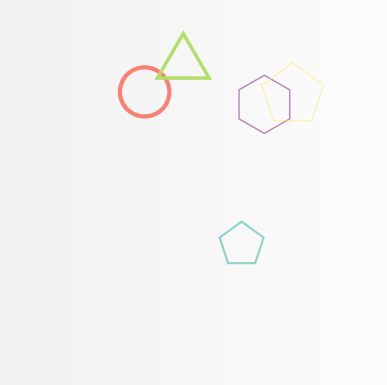[{"shape": "pentagon", "thickness": 1.5, "radius": 0.3, "center": [0.624, 0.365]}, {"shape": "circle", "thickness": 3, "radius": 0.32, "center": [0.373, 0.761]}, {"shape": "triangle", "thickness": 2.5, "radius": 0.39, "center": [0.473, 0.836]}, {"shape": "hexagon", "thickness": 1, "radius": 0.38, "center": [0.682, 0.729]}, {"shape": "pentagon", "thickness": 0.5, "radius": 0.42, "center": [0.755, 0.753]}]